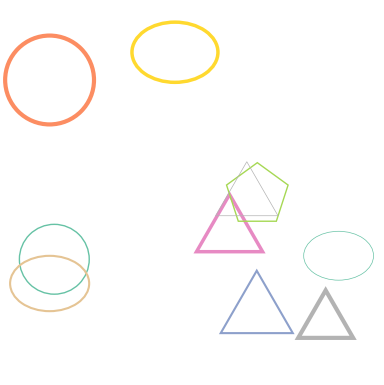[{"shape": "circle", "thickness": 1, "radius": 0.45, "center": [0.141, 0.327]}, {"shape": "oval", "thickness": 0.5, "radius": 0.45, "center": [0.88, 0.336]}, {"shape": "circle", "thickness": 3, "radius": 0.58, "center": [0.129, 0.792]}, {"shape": "triangle", "thickness": 1.5, "radius": 0.54, "center": [0.667, 0.189]}, {"shape": "triangle", "thickness": 2.5, "radius": 0.5, "center": [0.596, 0.396]}, {"shape": "pentagon", "thickness": 1, "radius": 0.42, "center": [0.668, 0.493]}, {"shape": "oval", "thickness": 2.5, "radius": 0.56, "center": [0.454, 0.864]}, {"shape": "oval", "thickness": 1.5, "radius": 0.51, "center": [0.129, 0.264]}, {"shape": "triangle", "thickness": 3, "radius": 0.41, "center": [0.846, 0.164]}, {"shape": "triangle", "thickness": 0.5, "radius": 0.47, "center": [0.641, 0.486]}]